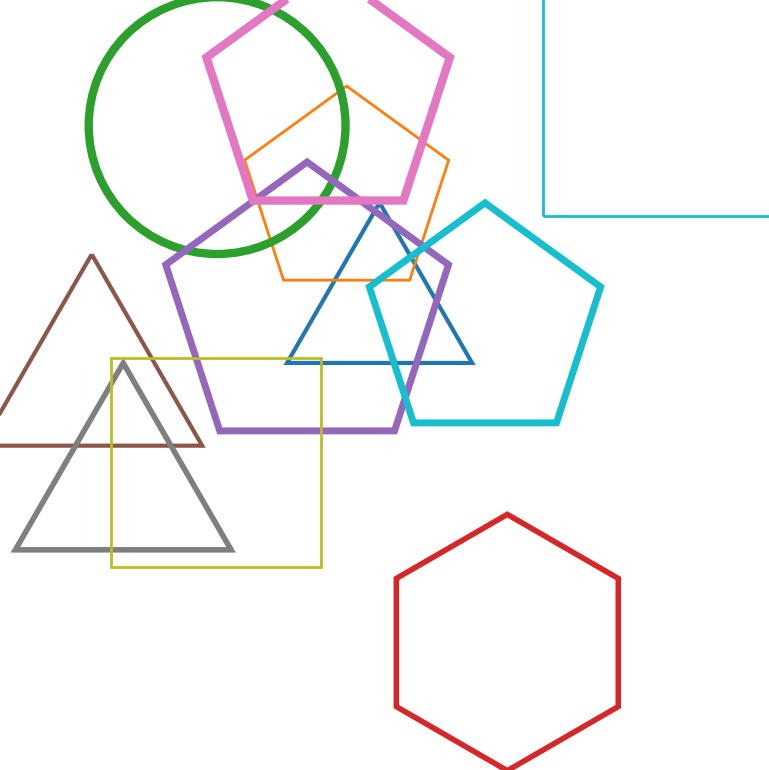[{"shape": "triangle", "thickness": 1.5, "radius": 0.69, "center": [0.493, 0.598]}, {"shape": "pentagon", "thickness": 1, "radius": 0.7, "center": [0.45, 0.749]}, {"shape": "circle", "thickness": 3, "radius": 0.83, "center": [0.282, 0.837]}, {"shape": "hexagon", "thickness": 2, "radius": 0.83, "center": [0.659, 0.166]}, {"shape": "pentagon", "thickness": 2.5, "radius": 0.97, "center": [0.399, 0.597]}, {"shape": "triangle", "thickness": 1.5, "radius": 0.83, "center": [0.119, 0.504]}, {"shape": "pentagon", "thickness": 3, "radius": 0.83, "center": [0.426, 0.874]}, {"shape": "triangle", "thickness": 2, "radius": 0.81, "center": [0.16, 0.367]}, {"shape": "square", "thickness": 1, "radius": 0.68, "center": [0.281, 0.4]}, {"shape": "square", "thickness": 1, "radius": 0.79, "center": [0.863, 0.878]}, {"shape": "pentagon", "thickness": 2.5, "radius": 0.79, "center": [0.63, 0.579]}]